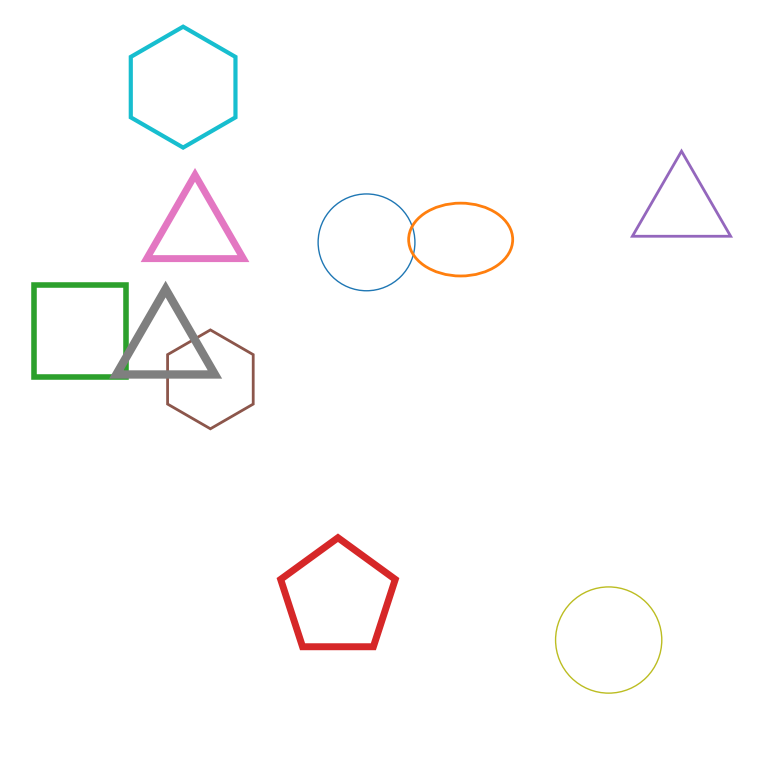[{"shape": "circle", "thickness": 0.5, "radius": 0.31, "center": [0.476, 0.685]}, {"shape": "oval", "thickness": 1, "radius": 0.34, "center": [0.598, 0.689]}, {"shape": "square", "thickness": 2, "radius": 0.3, "center": [0.104, 0.57]}, {"shape": "pentagon", "thickness": 2.5, "radius": 0.39, "center": [0.439, 0.223]}, {"shape": "triangle", "thickness": 1, "radius": 0.37, "center": [0.885, 0.73]}, {"shape": "hexagon", "thickness": 1, "radius": 0.32, "center": [0.273, 0.507]}, {"shape": "triangle", "thickness": 2.5, "radius": 0.36, "center": [0.253, 0.7]}, {"shape": "triangle", "thickness": 3, "radius": 0.37, "center": [0.215, 0.551]}, {"shape": "circle", "thickness": 0.5, "radius": 0.34, "center": [0.79, 0.169]}, {"shape": "hexagon", "thickness": 1.5, "radius": 0.39, "center": [0.238, 0.887]}]